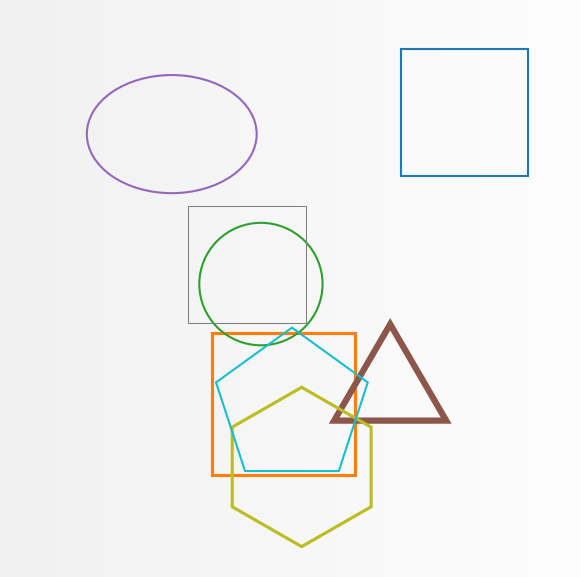[{"shape": "square", "thickness": 1, "radius": 0.55, "center": [0.799, 0.805]}, {"shape": "square", "thickness": 1.5, "radius": 0.61, "center": [0.487, 0.299]}, {"shape": "circle", "thickness": 1, "radius": 0.53, "center": [0.449, 0.507]}, {"shape": "oval", "thickness": 1, "radius": 0.73, "center": [0.295, 0.767]}, {"shape": "triangle", "thickness": 3, "radius": 0.56, "center": [0.671, 0.326]}, {"shape": "square", "thickness": 0.5, "radius": 0.51, "center": [0.425, 0.541]}, {"shape": "hexagon", "thickness": 1.5, "radius": 0.69, "center": [0.519, 0.191]}, {"shape": "pentagon", "thickness": 1, "radius": 0.69, "center": [0.502, 0.295]}]